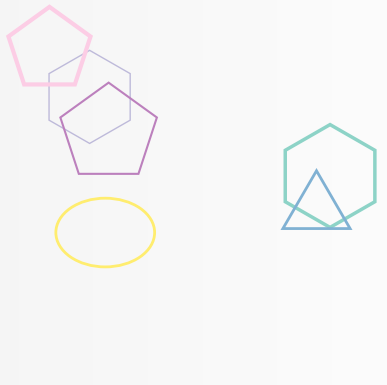[{"shape": "hexagon", "thickness": 2.5, "radius": 0.67, "center": [0.852, 0.543]}, {"shape": "hexagon", "thickness": 1, "radius": 0.6, "center": [0.231, 0.748]}, {"shape": "triangle", "thickness": 2, "radius": 0.5, "center": [0.817, 0.456]}, {"shape": "pentagon", "thickness": 3, "radius": 0.56, "center": [0.128, 0.871]}, {"shape": "pentagon", "thickness": 1.5, "radius": 0.65, "center": [0.28, 0.654]}, {"shape": "oval", "thickness": 2, "radius": 0.64, "center": [0.272, 0.396]}]